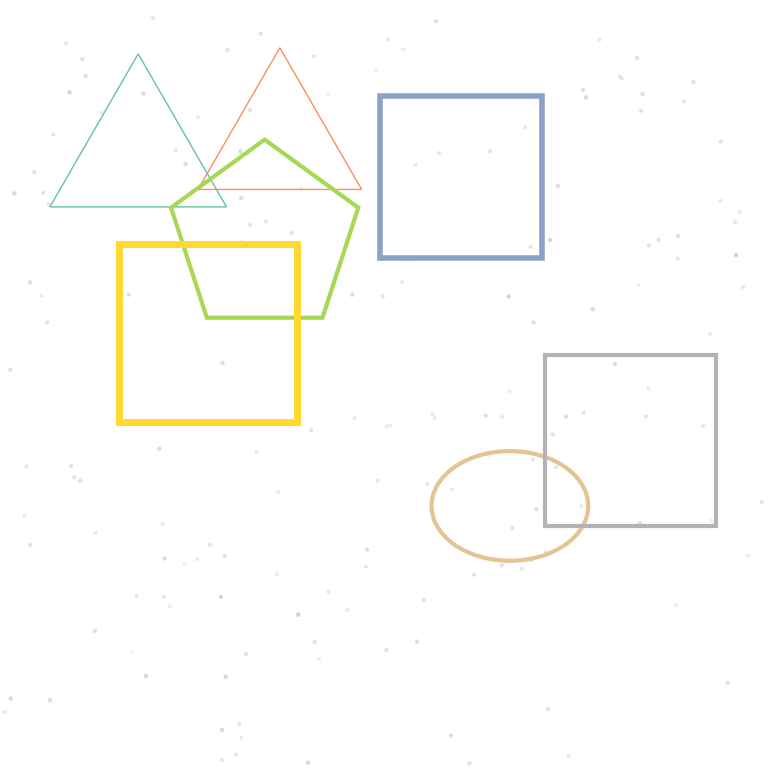[{"shape": "triangle", "thickness": 0.5, "radius": 0.66, "center": [0.179, 0.798]}, {"shape": "triangle", "thickness": 0.5, "radius": 0.61, "center": [0.363, 0.815]}, {"shape": "square", "thickness": 2, "radius": 0.52, "center": [0.599, 0.77]}, {"shape": "pentagon", "thickness": 1.5, "radius": 0.64, "center": [0.344, 0.691]}, {"shape": "square", "thickness": 2.5, "radius": 0.58, "center": [0.27, 0.567]}, {"shape": "oval", "thickness": 1.5, "radius": 0.51, "center": [0.662, 0.343]}, {"shape": "square", "thickness": 1.5, "radius": 0.56, "center": [0.819, 0.428]}]